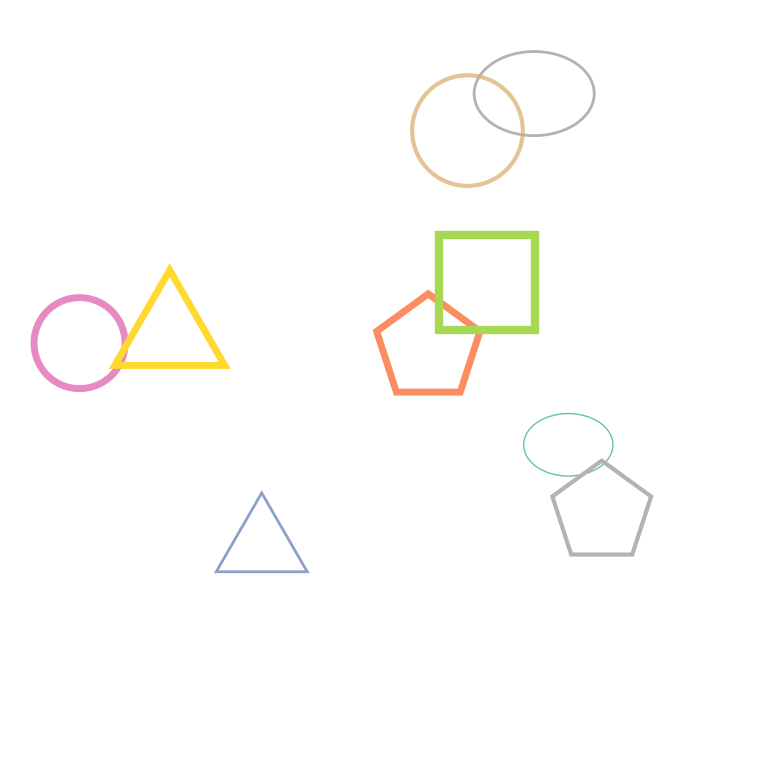[{"shape": "oval", "thickness": 0.5, "radius": 0.29, "center": [0.738, 0.422]}, {"shape": "pentagon", "thickness": 2.5, "radius": 0.35, "center": [0.556, 0.548]}, {"shape": "triangle", "thickness": 1, "radius": 0.34, "center": [0.34, 0.292]}, {"shape": "circle", "thickness": 2.5, "radius": 0.3, "center": [0.103, 0.554]}, {"shape": "square", "thickness": 3, "radius": 0.31, "center": [0.633, 0.633]}, {"shape": "triangle", "thickness": 2.5, "radius": 0.41, "center": [0.22, 0.567]}, {"shape": "circle", "thickness": 1.5, "radius": 0.36, "center": [0.607, 0.83]}, {"shape": "pentagon", "thickness": 1.5, "radius": 0.34, "center": [0.781, 0.334]}, {"shape": "oval", "thickness": 1, "radius": 0.39, "center": [0.694, 0.878]}]